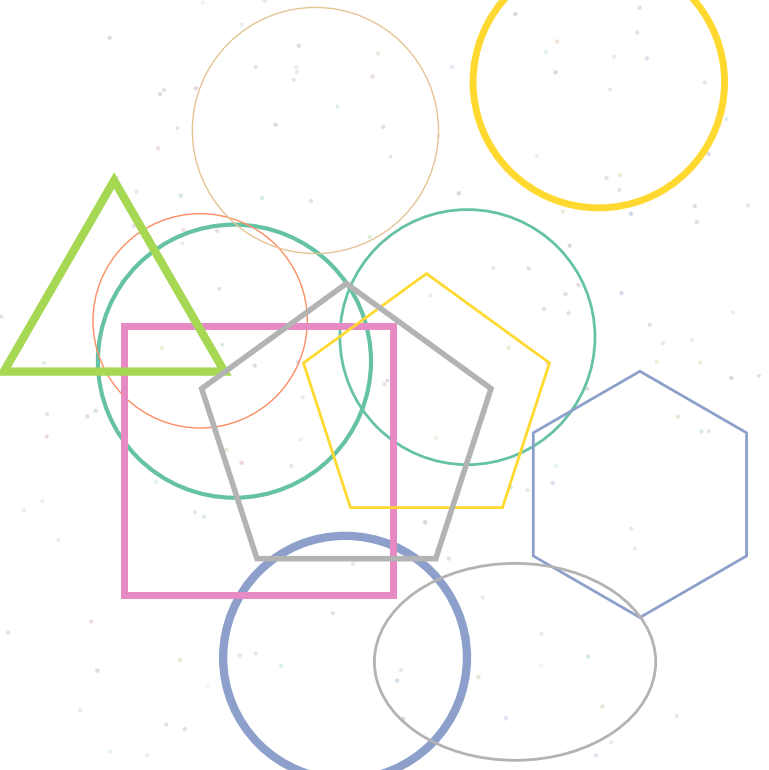[{"shape": "circle", "thickness": 1.5, "radius": 0.89, "center": [0.304, 0.531]}, {"shape": "circle", "thickness": 1, "radius": 0.83, "center": [0.607, 0.562]}, {"shape": "circle", "thickness": 0.5, "radius": 0.7, "center": [0.26, 0.583]}, {"shape": "circle", "thickness": 3, "radius": 0.79, "center": [0.448, 0.146]}, {"shape": "hexagon", "thickness": 1, "radius": 0.8, "center": [0.831, 0.358]}, {"shape": "square", "thickness": 2.5, "radius": 0.87, "center": [0.336, 0.402]}, {"shape": "triangle", "thickness": 3, "radius": 0.83, "center": [0.148, 0.6]}, {"shape": "pentagon", "thickness": 1, "radius": 0.84, "center": [0.554, 0.477]}, {"shape": "circle", "thickness": 2.5, "radius": 0.82, "center": [0.778, 0.893]}, {"shape": "circle", "thickness": 0.5, "radius": 0.8, "center": [0.41, 0.831]}, {"shape": "oval", "thickness": 1, "radius": 0.91, "center": [0.669, 0.14]}, {"shape": "pentagon", "thickness": 2, "radius": 0.99, "center": [0.45, 0.434]}]